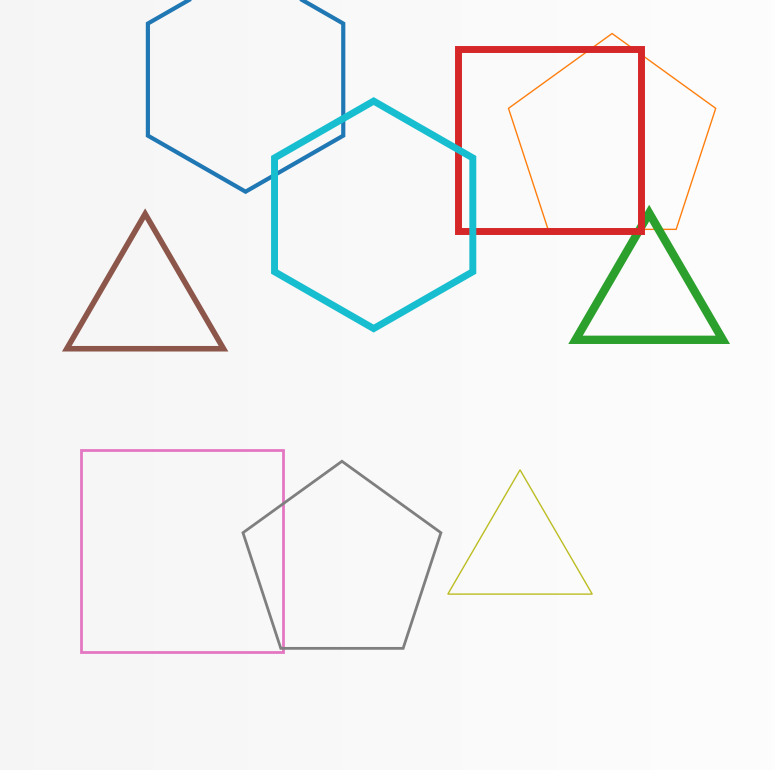[{"shape": "hexagon", "thickness": 1.5, "radius": 0.73, "center": [0.317, 0.897]}, {"shape": "pentagon", "thickness": 0.5, "radius": 0.7, "center": [0.79, 0.816]}, {"shape": "triangle", "thickness": 3, "radius": 0.55, "center": [0.838, 0.614]}, {"shape": "square", "thickness": 2.5, "radius": 0.59, "center": [0.709, 0.818]}, {"shape": "triangle", "thickness": 2, "radius": 0.58, "center": [0.187, 0.605]}, {"shape": "square", "thickness": 1, "radius": 0.65, "center": [0.235, 0.285]}, {"shape": "pentagon", "thickness": 1, "radius": 0.67, "center": [0.441, 0.267]}, {"shape": "triangle", "thickness": 0.5, "radius": 0.54, "center": [0.671, 0.282]}, {"shape": "hexagon", "thickness": 2.5, "radius": 0.74, "center": [0.482, 0.721]}]